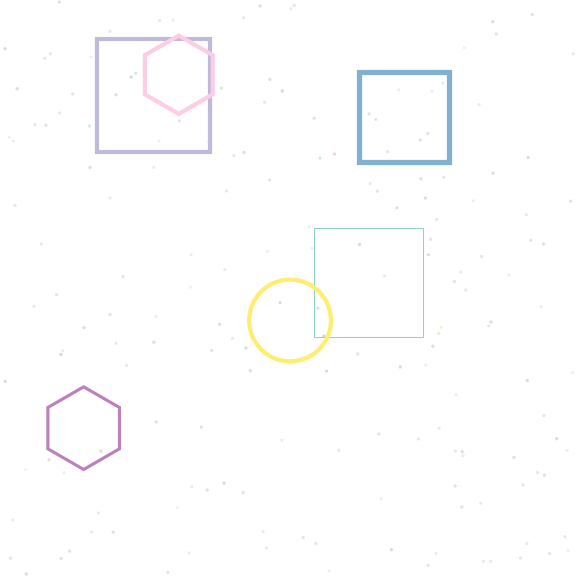[{"shape": "square", "thickness": 0.5, "radius": 0.47, "center": [0.638, 0.51]}, {"shape": "square", "thickness": 2, "radius": 0.49, "center": [0.266, 0.833]}, {"shape": "square", "thickness": 2.5, "radius": 0.39, "center": [0.7, 0.797]}, {"shape": "hexagon", "thickness": 2, "radius": 0.34, "center": [0.31, 0.87]}, {"shape": "hexagon", "thickness": 1.5, "radius": 0.36, "center": [0.145, 0.258]}, {"shape": "circle", "thickness": 2, "radius": 0.35, "center": [0.502, 0.444]}]